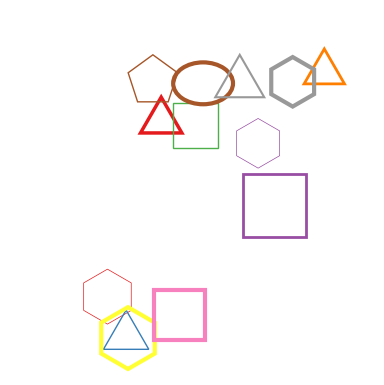[{"shape": "triangle", "thickness": 2.5, "radius": 0.31, "center": [0.419, 0.686]}, {"shape": "hexagon", "thickness": 0.5, "radius": 0.36, "center": [0.279, 0.23]}, {"shape": "triangle", "thickness": 1, "radius": 0.34, "center": [0.328, 0.127]}, {"shape": "square", "thickness": 1, "radius": 0.29, "center": [0.508, 0.674]}, {"shape": "square", "thickness": 2, "radius": 0.41, "center": [0.714, 0.467]}, {"shape": "hexagon", "thickness": 0.5, "radius": 0.32, "center": [0.67, 0.628]}, {"shape": "triangle", "thickness": 2, "radius": 0.3, "center": [0.842, 0.812]}, {"shape": "hexagon", "thickness": 3, "radius": 0.4, "center": [0.332, 0.122]}, {"shape": "pentagon", "thickness": 1, "radius": 0.34, "center": [0.397, 0.79]}, {"shape": "oval", "thickness": 3, "radius": 0.39, "center": [0.527, 0.784]}, {"shape": "square", "thickness": 3, "radius": 0.33, "center": [0.466, 0.182]}, {"shape": "triangle", "thickness": 1.5, "radius": 0.37, "center": [0.623, 0.784]}, {"shape": "hexagon", "thickness": 3, "radius": 0.32, "center": [0.76, 0.788]}]